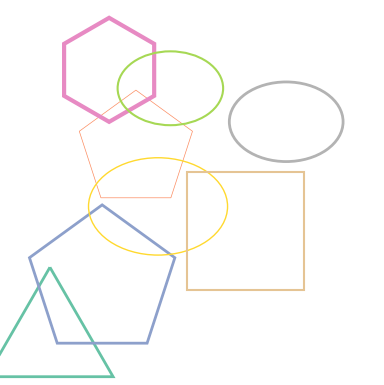[{"shape": "triangle", "thickness": 2, "radius": 0.95, "center": [0.13, 0.116]}, {"shape": "pentagon", "thickness": 0.5, "radius": 0.77, "center": [0.353, 0.611]}, {"shape": "pentagon", "thickness": 2, "radius": 0.99, "center": [0.265, 0.269]}, {"shape": "hexagon", "thickness": 3, "radius": 0.68, "center": [0.283, 0.819]}, {"shape": "oval", "thickness": 1.5, "radius": 0.69, "center": [0.443, 0.771]}, {"shape": "oval", "thickness": 1, "radius": 0.9, "center": [0.41, 0.464]}, {"shape": "square", "thickness": 1.5, "radius": 0.76, "center": [0.638, 0.4]}, {"shape": "oval", "thickness": 2, "radius": 0.74, "center": [0.743, 0.684]}]